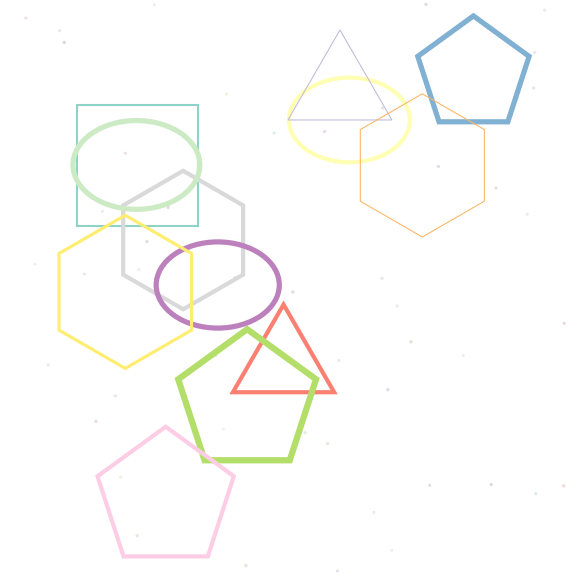[{"shape": "square", "thickness": 1, "radius": 0.52, "center": [0.238, 0.712]}, {"shape": "oval", "thickness": 2, "radius": 0.52, "center": [0.605, 0.791]}, {"shape": "triangle", "thickness": 0.5, "radius": 0.52, "center": [0.589, 0.843]}, {"shape": "triangle", "thickness": 2, "radius": 0.51, "center": [0.491, 0.371]}, {"shape": "pentagon", "thickness": 2.5, "radius": 0.51, "center": [0.82, 0.87]}, {"shape": "hexagon", "thickness": 0.5, "radius": 0.62, "center": [0.731, 0.713]}, {"shape": "pentagon", "thickness": 3, "radius": 0.63, "center": [0.428, 0.304]}, {"shape": "pentagon", "thickness": 2, "radius": 0.62, "center": [0.287, 0.136]}, {"shape": "hexagon", "thickness": 2, "radius": 0.6, "center": [0.317, 0.584]}, {"shape": "oval", "thickness": 2.5, "radius": 0.53, "center": [0.377, 0.506]}, {"shape": "oval", "thickness": 2.5, "radius": 0.55, "center": [0.236, 0.714]}, {"shape": "hexagon", "thickness": 1.5, "radius": 0.66, "center": [0.217, 0.494]}]